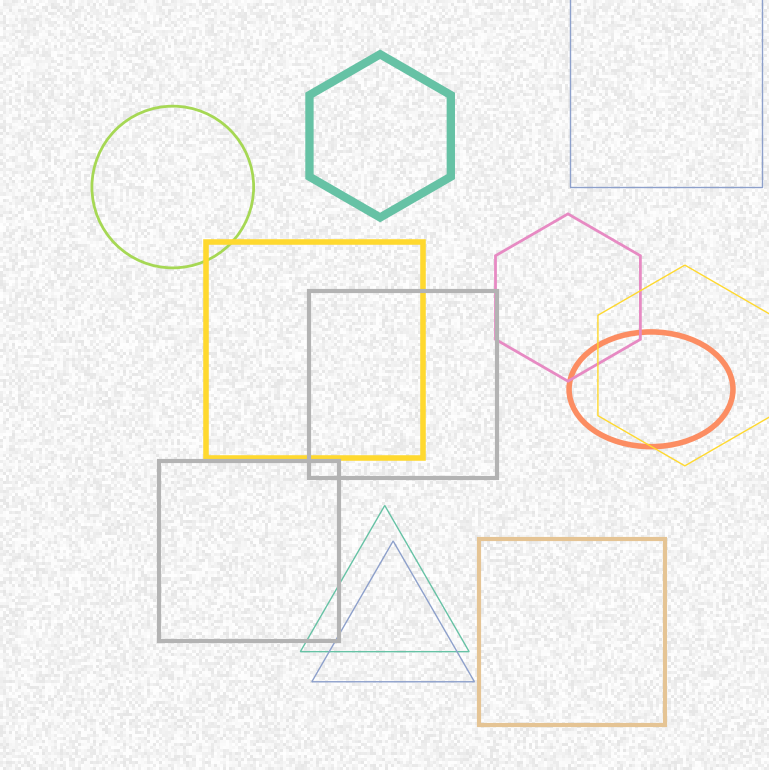[{"shape": "hexagon", "thickness": 3, "radius": 0.53, "center": [0.494, 0.824]}, {"shape": "triangle", "thickness": 0.5, "radius": 0.63, "center": [0.5, 0.217]}, {"shape": "oval", "thickness": 2, "radius": 0.53, "center": [0.845, 0.494]}, {"shape": "square", "thickness": 0.5, "radius": 0.62, "center": [0.865, 0.881]}, {"shape": "triangle", "thickness": 0.5, "radius": 0.61, "center": [0.511, 0.176]}, {"shape": "hexagon", "thickness": 1, "radius": 0.54, "center": [0.738, 0.614]}, {"shape": "circle", "thickness": 1, "radius": 0.53, "center": [0.224, 0.757]}, {"shape": "hexagon", "thickness": 0.5, "radius": 0.65, "center": [0.889, 0.525]}, {"shape": "square", "thickness": 2, "radius": 0.7, "center": [0.409, 0.545]}, {"shape": "square", "thickness": 1.5, "radius": 0.6, "center": [0.743, 0.179]}, {"shape": "square", "thickness": 1.5, "radius": 0.58, "center": [0.324, 0.284]}, {"shape": "square", "thickness": 1.5, "radius": 0.61, "center": [0.523, 0.501]}]